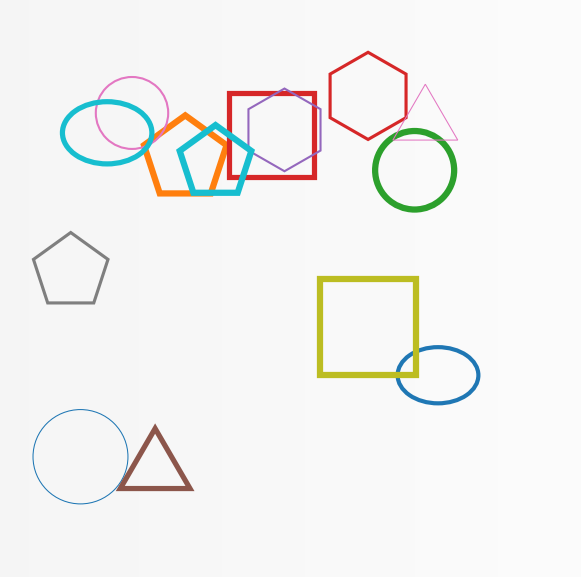[{"shape": "circle", "thickness": 0.5, "radius": 0.41, "center": [0.138, 0.208]}, {"shape": "oval", "thickness": 2, "radius": 0.35, "center": [0.754, 0.349]}, {"shape": "pentagon", "thickness": 3, "radius": 0.37, "center": [0.319, 0.725]}, {"shape": "circle", "thickness": 3, "radius": 0.34, "center": [0.713, 0.704]}, {"shape": "hexagon", "thickness": 1.5, "radius": 0.38, "center": [0.633, 0.833]}, {"shape": "square", "thickness": 2.5, "radius": 0.37, "center": [0.468, 0.765]}, {"shape": "hexagon", "thickness": 1, "radius": 0.36, "center": [0.489, 0.774]}, {"shape": "triangle", "thickness": 2.5, "radius": 0.35, "center": [0.267, 0.188]}, {"shape": "triangle", "thickness": 0.5, "radius": 0.32, "center": [0.732, 0.789]}, {"shape": "circle", "thickness": 1, "radius": 0.31, "center": [0.227, 0.804]}, {"shape": "pentagon", "thickness": 1.5, "radius": 0.34, "center": [0.122, 0.529]}, {"shape": "square", "thickness": 3, "radius": 0.42, "center": [0.633, 0.432]}, {"shape": "pentagon", "thickness": 3, "radius": 0.32, "center": [0.371, 0.718]}, {"shape": "oval", "thickness": 2.5, "radius": 0.38, "center": [0.184, 0.769]}]